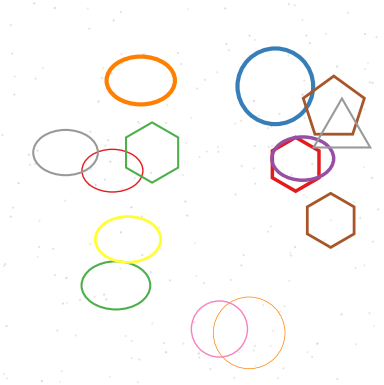[{"shape": "hexagon", "thickness": 2.5, "radius": 0.35, "center": [0.768, 0.573]}, {"shape": "oval", "thickness": 1, "radius": 0.4, "center": [0.292, 0.557]}, {"shape": "circle", "thickness": 3, "radius": 0.49, "center": [0.715, 0.776]}, {"shape": "hexagon", "thickness": 1.5, "radius": 0.39, "center": [0.395, 0.604]}, {"shape": "oval", "thickness": 1.5, "radius": 0.45, "center": [0.301, 0.259]}, {"shape": "oval", "thickness": 2.5, "radius": 0.4, "center": [0.786, 0.588]}, {"shape": "circle", "thickness": 0.5, "radius": 0.47, "center": [0.647, 0.135]}, {"shape": "oval", "thickness": 3, "radius": 0.44, "center": [0.366, 0.791]}, {"shape": "oval", "thickness": 2, "radius": 0.42, "center": [0.332, 0.378]}, {"shape": "pentagon", "thickness": 2, "radius": 0.42, "center": [0.867, 0.719]}, {"shape": "hexagon", "thickness": 2, "radius": 0.35, "center": [0.859, 0.428]}, {"shape": "circle", "thickness": 1, "radius": 0.36, "center": [0.57, 0.145]}, {"shape": "triangle", "thickness": 1.5, "radius": 0.42, "center": [0.888, 0.659]}, {"shape": "oval", "thickness": 1.5, "radius": 0.42, "center": [0.17, 0.604]}]